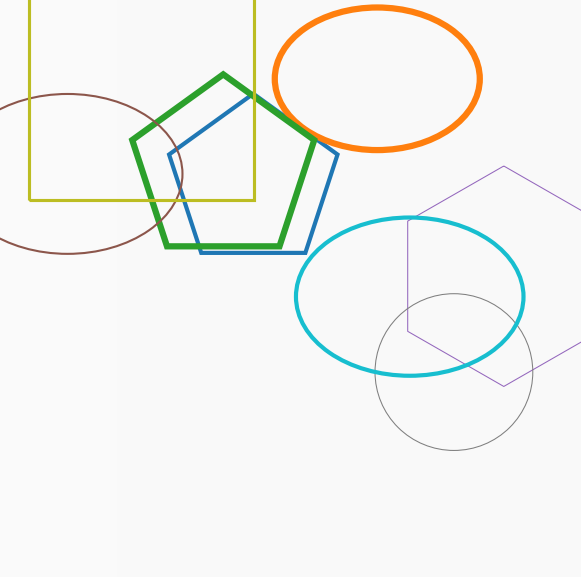[{"shape": "pentagon", "thickness": 2, "radius": 0.76, "center": [0.436, 0.684]}, {"shape": "oval", "thickness": 3, "radius": 0.88, "center": [0.649, 0.863]}, {"shape": "pentagon", "thickness": 3, "radius": 0.82, "center": [0.384, 0.706]}, {"shape": "hexagon", "thickness": 0.5, "radius": 0.95, "center": [0.867, 0.521]}, {"shape": "oval", "thickness": 1, "radius": 0.99, "center": [0.116, 0.698]}, {"shape": "circle", "thickness": 0.5, "radius": 0.68, "center": [0.781, 0.355]}, {"shape": "square", "thickness": 1.5, "radius": 0.97, "center": [0.244, 0.846]}, {"shape": "oval", "thickness": 2, "radius": 0.98, "center": [0.705, 0.485]}]